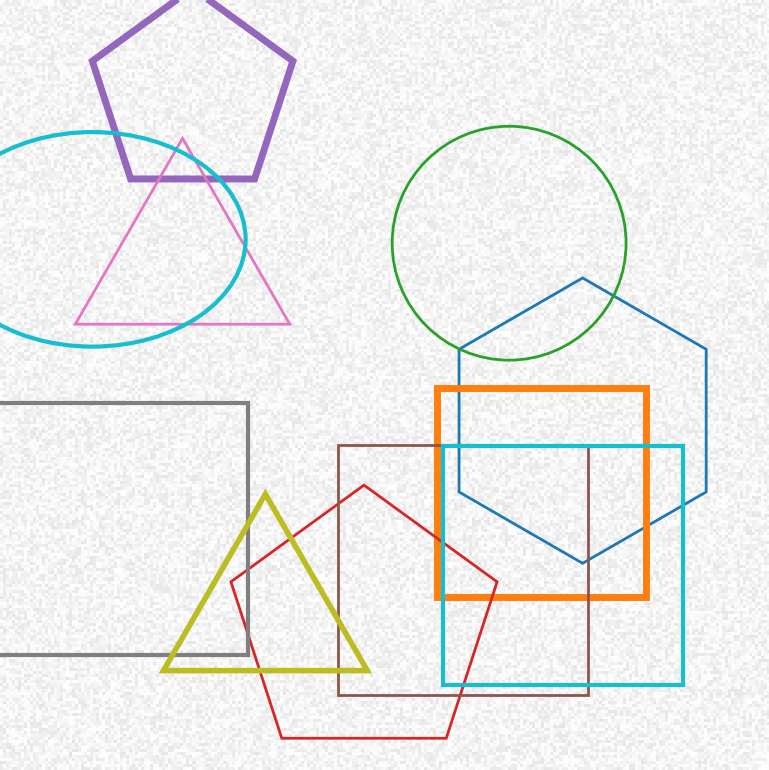[{"shape": "hexagon", "thickness": 1, "radius": 0.93, "center": [0.757, 0.454]}, {"shape": "square", "thickness": 2.5, "radius": 0.68, "center": [0.704, 0.361]}, {"shape": "circle", "thickness": 1, "radius": 0.76, "center": [0.661, 0.684]}, {"shape": "pentagon", "thickness": 1, "radius": 0.91, "center": [0.473, 0.188]}, {"shape": "pentagon", "thickness": 2.5, "radius": 0.68, "center": [0.25, 0.878]}, {"shape": "square", "thickness": 1, "radius": 0.81, "center": [0.602, 0.259]}, {"shape": "triangle", "thickness": 1, "radius": 0.8, "center": [0.237, 0.659]}, {"shape": "square", "thickness": 1.5, "radius": 0.82, "center": [0.158, 0.313]}, {"shape": "triangle", "thickness": 2, "radius": 0.76, "center": [0.345, 0.206]}, {"shape": "square", "thickness": 1.5, "radius": 0.78, "center": [0.731, 0.265]}, {"shape": "oval", "thickness": 1.5, "radius": 1.0, "center": [0.12, 0.689]}]